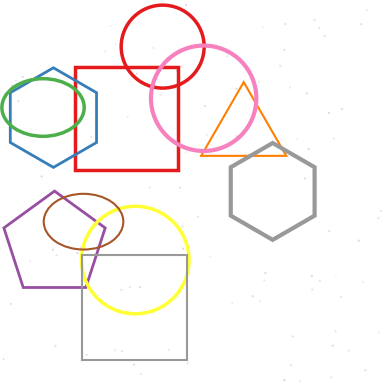[{"shape": "circle", "thickness": 2.5, "radius": 0.54, "center": [0.423, 0.879]}, {"shape": "square", "thickness": 2.5, "radius": 0.67, "center": [0.328, 0.692]}, {"shape": "hexagon", "thickness": 2, "radius": 0.65, "center": [0.139, 0.695]}, {"shape": "oval", "thickness": 2.5, "radius": 0.53, "center": [0.112, 0.721]}, {"shape": "pentagon", "thickness": 2, "radius": 0.69, "center": [0.142, 0.365]}, {"shape": "triangle", "thickness": 1.5, "radius": 0.64, "center": [0.633, 0.659]}, {"shape": "circle", "thickness": 2.5, "radius": 0.7, "center": [0.351, 0.325]}, {"shape": "oval", "thickness": 1.5, "radius": 0.52, "center": [0.217, 0.424]}, {"shape": "circle", "thickness": 3, "radius": 0.68, "center": [0.529, 0.745]}, {"shape": "square", "thickness": 1.5, "radius": 0.68, "center": [0.35, 0.2]}, {"shape": "hexagon", "thickness": 3, "radius": 0.63, "center": [0.708, 0.503]}]